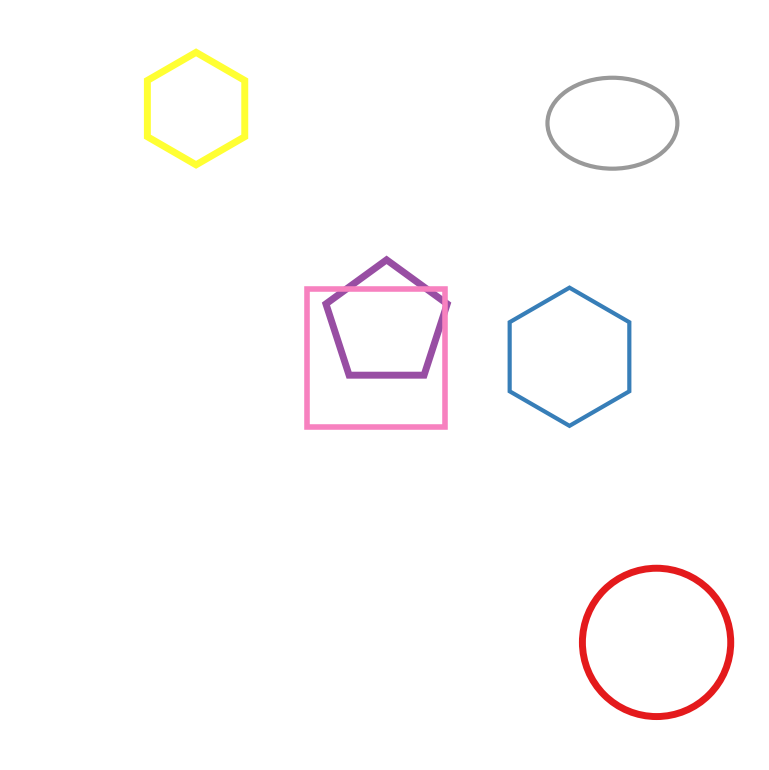[{"shape": "circle", "thickness": 2.5, "radius": 0.48, "center": [0.853, 0.166]}, {"shape": "hexagon", "thickness": 1.5, "radius": 0.45, "center": [0.74, 0.537]}, {"shape": "pentagon", "thickness": 2.5, "radius": 0.41, "center": [0.502, 0.58]}, {"shape": "hexagon", "thickness": 2.5, "radius": 0.37, "center": [0.255, 0.859]}, {"shape": "square", "thickness": 2, "radius": 0.45, "center": [0.488, 0.535]}, {"shape": "oval", "thickness": 1.5, "radius": 0.42, "center": [0.795, 0.84]}]